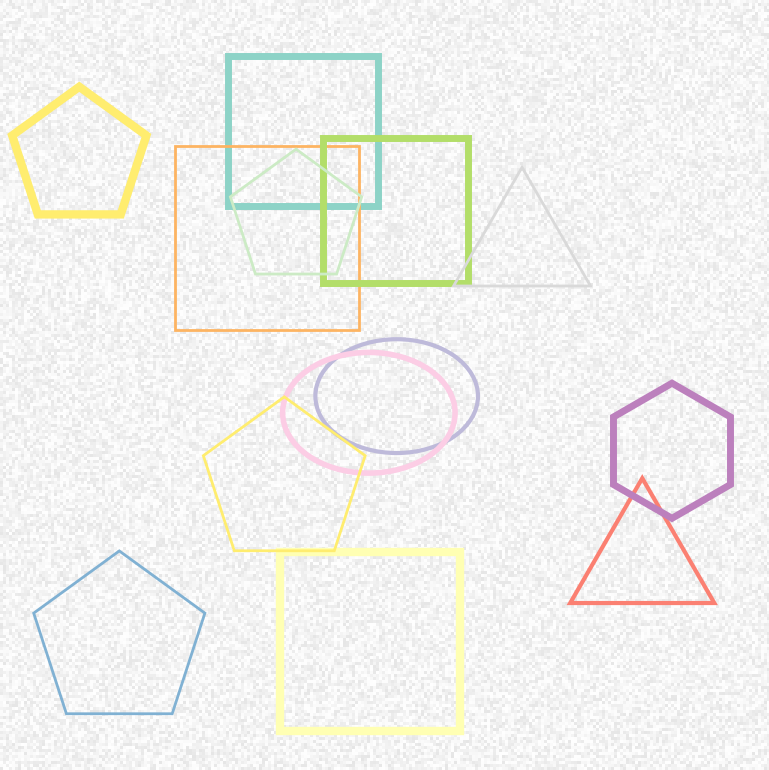[{"shape": "square", "thickness": 2.5, "radius": 0.49, "center": [0.394, 0.83]}, {"shape": "square", "thickness": 3, "radius": 0.58, "center": [0.48, 0.167]}, {"shape": "oval", "thickness": 1.5, "radius": 0.53, "center": [0.515, 0.486]}, {"shape": "triangle", "thickness": 1.5, "radius": 0.54, "center": [0.834, 0.271]}, {"shape": "pentagon", "thickness": 1, "radius": 0.58, "center": [0.155, 0.168]}, {"shape": "square", "thickness": 1, "radius": 0.6, "center": [0.346, 0.691]}, {"shape": "square", "thickness": 2.5, "radius": 0.47, "center": [0.513, 0.726]}, {"shape": "oval", "thickness": 2, "radius": 0.56, "center": [0.479, 0.464]}, {"shape": "triangle", "thickness": 1, "radius": 0.51, "center": [0.678, 0.68]}, {"shape": "hexagon", "thickness": 2.5, "radius": 0.44, "center": [0.873, 0.415]}, {"shape": "pentagon", "thickness": 1, "radius": 0.45, "center": [0.384, 0.717]}, {"shape": "pentagon", "thickness": 3, "radius": 0.46, "center": [0.103, 0.796]}, {"shape": "pentagon", "thickness": 1, "radius": 0.55, "center": [0.369, 0.374]}]